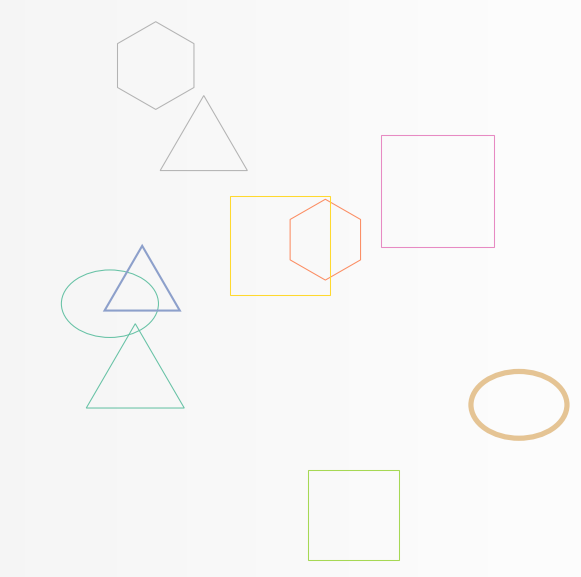[{"shape": "triangle", "thickness": 0.5, "radius": 0.49, "center": [0.233, 0.341]}, {"shape": "oval", "thickness": 0.5, "radius": 0.42, "center": [0.189, 0.473]}, {"shape": "hexagon", "thickness": 0.5, "radius": 0.35, "center": [0.56, 0.584]}, {"shape": "triangle", "thickness": 1, "radius": 0.37, "center": [0.245, 0.499]}, {"shape": "square", "thickness": 0.5, "radius": 0.49, "center": [0.752, 0.669]}, {"shape": "square", "thickness": 0.5, "radius": 0.39, "center": [0.608, 0.108]}, {"shape": "square", "thickness": 0.5, "radius": 0.43, "center": [0.482, 0.575]}, {"shape": "oval", "thickness": 2.5, "radius": 0.41, "center": [0.893, 0.298]}, {"shape": "triangle", "thickness": 0.5, "radius": 0.43, "center": [0.351, 0.747]}, {"shape": "hexagon", "thickness": 0.5, "radius": 0.38, "center": [0.268, 0.886]}]